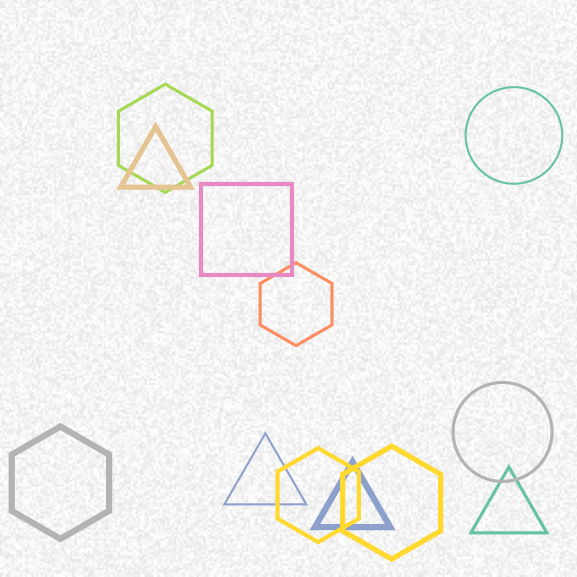[{"shape": "circle", "thickness": 1, "radius": 0.42, "center": [0.89, 0.765]}, {"shape": "triangle", "thickness": 1.5, "radius": 0.38, "center": [0.881, 0.114]}, {"shape": "hexagon", "thickness": 1.5, "radius": 0.36, "center": [0.513, 0.472]}, {"shape": "triangle", "thickness": 3, "radius": 0.38, "center": [0.611, 0.124]}, {"shape": "triangle", "thickness": 1, "radius": 0.41, "center": [0.459, 0.167]}, {"shape": "square", "thickness": 2, "radius": 0.39, "center": [0.427, 0.601]}, {"shape": "hexagon", "thickness": 1.5, "radius": 0.47, "center": [0.286, 0.76]}, {"shape": "hexagon", "thickness": 2.5, "radius": 0.49, "center": [0.678, 0.129]}, {"shape": "hexagon", "thickness": 2, "radius": 0.41, "center": [0.551, 0.142]}, {"shape": "triangle", "thickness": 2.5, "radius": 0.35, "center": [0.27, 0.71]}, {"shape": "circle", "thickness": 1.5, "radius": 0.43, "center": [0.87, 0.251]}, {"shape": "hexagon", "thickness": 3, "radius": 0.49, "center": [0.105, 0.163]}]